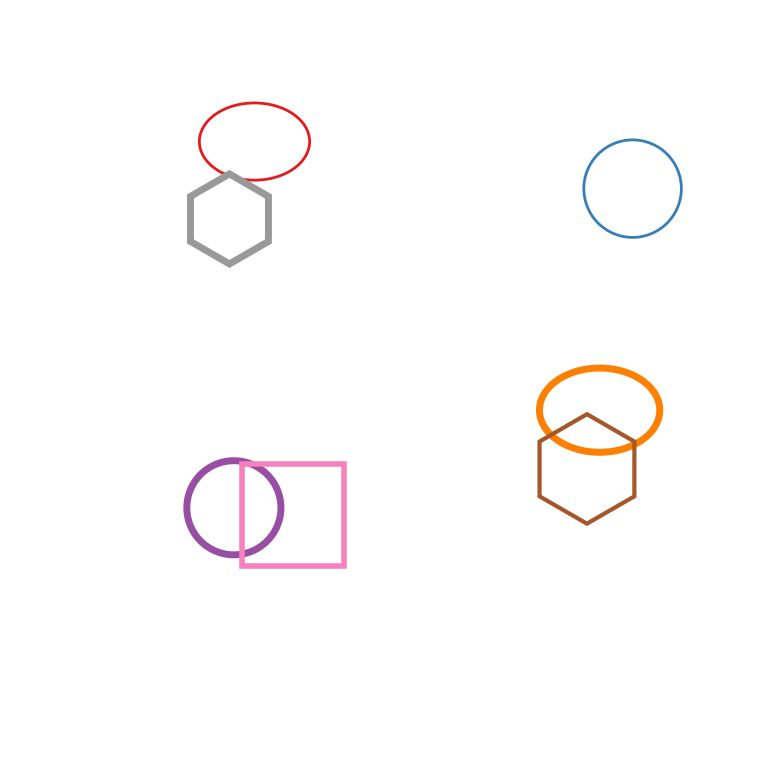[{"shape": "oval", "thickness": 1, "radius": 0.36, "center": [0.331, 0.816]}, {"shape": "circle", "thickness": 1, "radius": 0.32, "center": [0.822, 0.755]}, {"shape": "circle", "thickness": 2.5, "radius": 0.31, "center": [0.304, 0.341]}, {"shape": "oval", "thickness": 2.5, "radius": 0.39, "center": [0.779, 0.467]}, {"shape": "hexagon", "thickness": 1.5, "radius": 0.36, "center": [0.762, 0.391]}, {"shape": "square", "thickness": 2, "radius": 0.33, "center": [0.381, 0.331]}, {"shape": "hexagon", "thickness": 2.5, "radius": 0.29, "center": [0.298, 0.716]}]